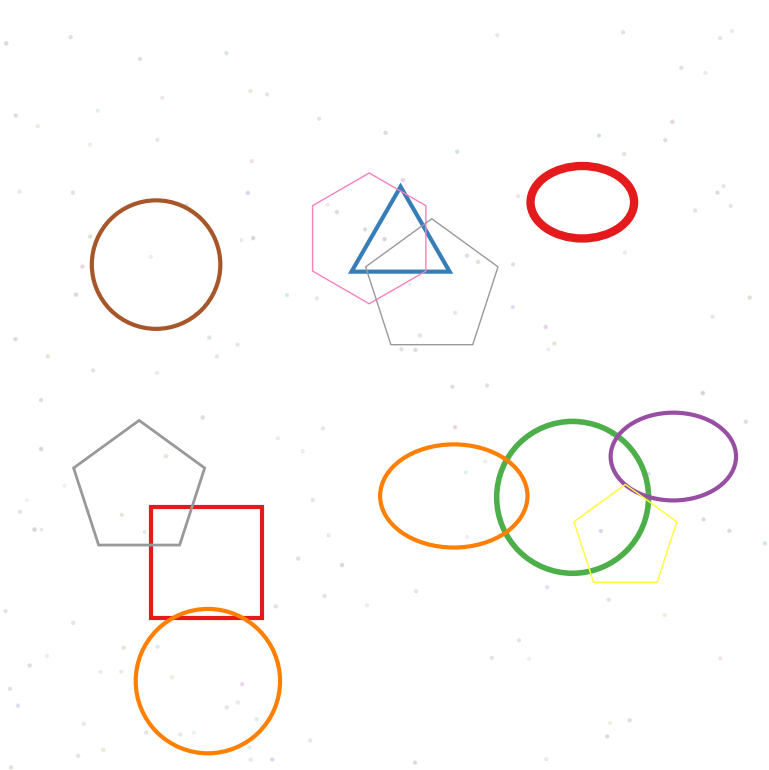[{"shape": "square", "thickness": 1.5, "radius": 0.36, "center": [0.268, 0.269]}, {"shape": "oval", "thickness": 3, "radius": 0.34, "center": [0.756, 0.737]}, {"shape": "triangle", "thickness": 1.5, "radius": 0.37, "center": [0.52, 0.684]}, {"shape": "circle", "thickness": 2, "radius": 0.49, "center": [0.744, 0.354]}, {"shape": "oval", "thickness": 1.5, "radius": 0.41, "center": [0.874, 0.407]}, {"shape": "oval", "thickness": 1.5, "radius": 0.48, "center": [0.589, 0.356]}, {"shape": "circle", "thickness": 1.5, "radius": 0.47, "center": [0.27, 0.115]}, {"shape": "pentagon", "thickness": 0.5, "radius": 0.35, "center": [0.812, 0.301]}, {"shape": "circle", "thickness": 1.5, "radius": 0.42, "center": [0.203, 0.656]}, {"shape": "hexagon", "thickness": 0.5, "radius": 0.42, "center": [0.479, 0.69]}, {"shape": "pentagon", "thickness": 0.5, "radius": 0.45, "center": [0.561, 0.625]}, {"shape": "pentagon", "thickness": 1, "radius": 0.45, "center": [0.181, 0.365]}]